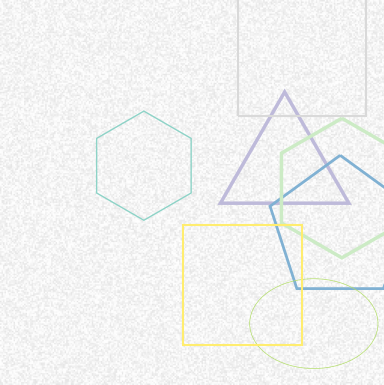[{"shape": "hexagon", "thickness": 1, "radius": 0.71, "center": [0.374, 0.57]}, {"shape": "triangle", "thickness": 2.5, "radius": 0.96, "center": [0.739, 0.568]}, {"shape": "pentagon", "thickness": 2, "radius": 0.96, "center": [0.884, 0.405]}, {"shape": "oval", "thickness": 0.5, "radius": 0.83, "center": [0.815, 0.159]}, {"shape": "square", "thickness": 1.5, "radius": 0.83, "center": [0.785, 0.864]}, {"shape": "hexagon", "thickness": 2.5, "radius": 0.91, "center": [0.888, 0.512]}, {"shape": "square", "thickness": 1.5, "radius": 0.78, "center": [0.63, 0.26]}]